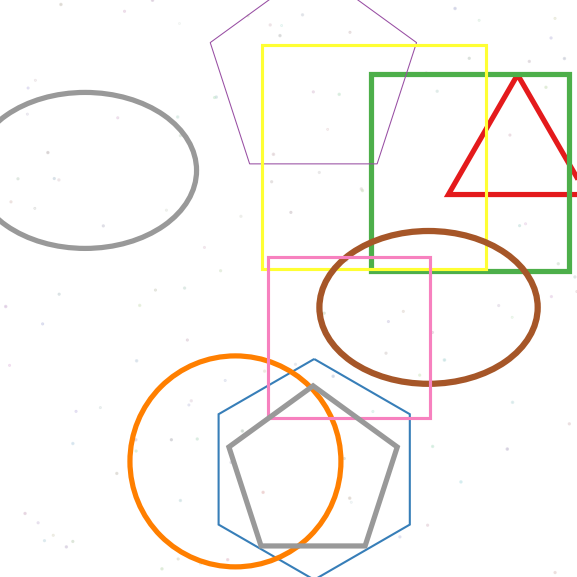[{"shape": "triangle", "thickness": 2.5, "radius": 0.69, "center": [0.896, 0.731]}, {"shape": "hexagon", "thickness": 1, "radius": 0.96, "center": [0.544, 0.186]}, {"shape": "square", "thickness": 2.5, "radius": 0.86, "center": [0.814, 0.7]}, {"shape": "pentagon", "thickness": 0.5, "radius": 0.94, "center": [0.543, 0.867]}, {"shape": "circle", "thickness": 2.5, "radius": 0.91, "center": [0.408, 0.2]}, {"shape": "square", "thickness": 1.5, "radius": 0.97, "center": [0.648, 0.727]}, {"shape": "oval", "thickness": 3, "radius": 0.94, "center": [0.742, 0.467]}, {"shape": "square", "thickness": 1.5, "radius": 0.7, "center": [0.604, 0.415]}, {"shape": "oval", "thickness": 2.5, "radius": 0.96, "center": [0.147, 0.704]}, {"shape": "pentagon", "thickness": 2.5, "radius": 0.77, "center": [0.542, 0.178]}]